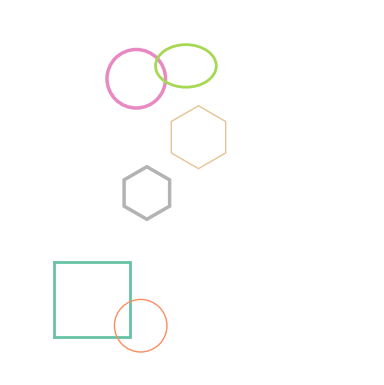[{"shape": "square", "thickness": 2, "radius": 0.49, "center": [0.24, 0.222]}, {"shape": "circle", "thickness": 1, "radius": 0.34, "center": [0.365, 0.154]}, {"shape": "circle", "thickness": 2.5, "radius": 0.38, "center": [0.354, 0.795]}, {"shape": "oval", "thickness": 2, "radius": 0.39, "center": [0.483, 0.829]}, {"shape": "hexagon", "thickness": 1, "radius": 0.41, "center": [0.515, 0.644]}, {"shape": "hexagon", "thickness": 2.5, "radius": 0.34, "center": [0.381, 0.499]}]